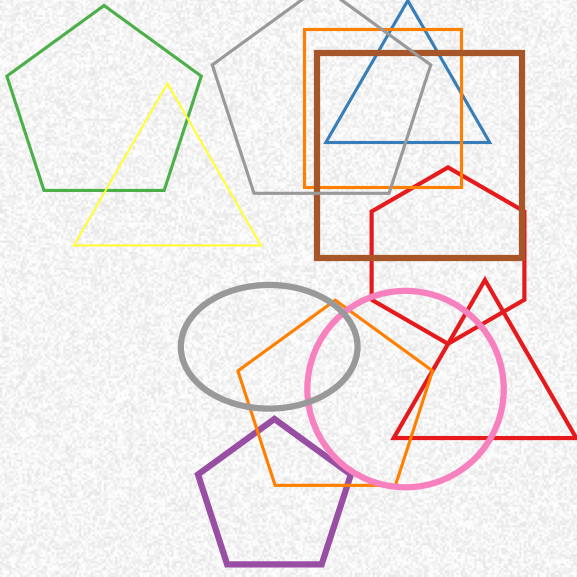[{"shape": "triangle", "thickness": 2, "radius": 0.91, "center": [0.84, 0.332]}, {"shape": "hexagon", "thickness": 2, "radius": 0.76, "center": [0.776, 0.557]}, {"shape": "triangle", "thickness": 1.5, "radius": 0.82, "center": [0.706, 0.834]}, {"shape": "pentagon", "thickness": 1.5, "radius": 0.89, "center": [0.18, 0.813]}, {"shape": "pentagon", "thickness": 3, "radius": 0.7, "center": [0.475, 0.134]}, {"shape": "pentagon", "thickness": 1.5, "radius": 0.89, "center": [0.581, 0.302]}, {"shape": "square", "thickness": 1.5, "radius": 0.68, "center": [0.662, 0.812]}, {"shape": "triangle", "thickness": 1, "radius": 0.93, "center": [0.29, 0.668]}, {"shape": "square", "thickness": 3, "radius": 0.89, "center": [0.727, 0.73]}, {"shape": "circle", "thickness": 3, "radius": 0.85, "center": [0.702, 0.325]}, {"shape": "pentagon", "thickness": 1.5, "radius": 0.99, "center": [0.557, 0.825]}, {"shape": "oval", "thickness": 3, "radius": 0.76, "center": [0.466, 0.399]}]